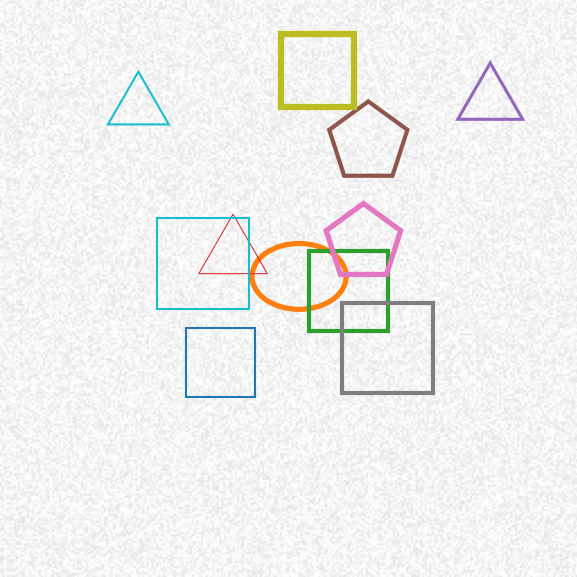[{"shape": "square", "thickness": 1, "radius": 0.3, "center": [0.382, 0.371]}, {"shape": "oval", "thickness": 2.5, "radius": 0.41, "center": [0.518, 0.52]}, {"shape": "square", "thickness": 2, "radius": 0.34, "center": [0.603, 0.495]}, {"shape": "triangle", "thickness": 0.5, "radius": 0.34, "center": [0.404, 0.56]}, {"shape": "triangle", "thickness": 1.5, "radius": 0.32, "center": [0.849, 0.825]}, {"shape": "pentagon", "thickness": 2, "radius": 0.36, "center": [0.638, 0.752]}, {"shape": "pentagon", "thickness": 2.5, "radius": 0.34, "center": [0.629, 0.579]}, {"shape": "square", "thickness": 2, "radius": 0.39, "center": [0.671, 0.396]}, {"shape": "square", "thickness": 3, "radius": 0.31, "center": [0.55, 0.877]}, {"shape": "triangle", "thickness": 1, "radius": 0.3, "center": [0.24, 0.814]}, {"shape": "square", "thickness": 1, "radius": 0.4, "center": [0.352, 0.543]}]